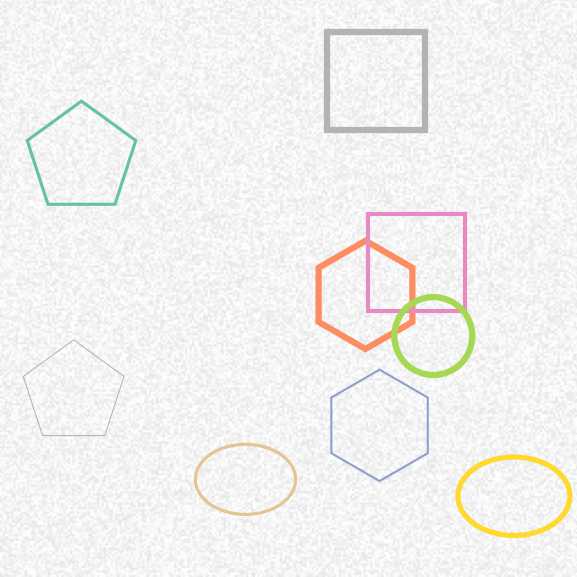[{"shape": "pentagon", "thickness": 1.5, "radius": 0.49, "center": [0.141, 0.725]}, {"shape": "hexagon", "thickness": 3, "radius": 0.47, "center": [0.633, 0.489]}, {"shape": "hexagon", "thickness": 1, "radius": 0.48, "center": [0.657, 0.263]}, {"shape": "square", "thickness": 2, "radius": 0.42, "center": [0.722, 0.545]}, {"shape": "circle", "thickness": 3, "radius": 0.34, "center": [0.75, 0.417]}, {"shape": "oval", "thickness": 2.5, "radius": 0.48, "center": [0.89, 0.14]}, {"shape": "oval", "thickness": 1.5, "radius": 0.43, "center": [0.425, 0.169]}, {"shape": "square", "thickness": 3, "radius": 0.42, "center": [0.651, 0.859]}, {"shape": "pentagon", "thickness": 0.5, "radius": 0.46, "center": [0.128, 0.319]}]